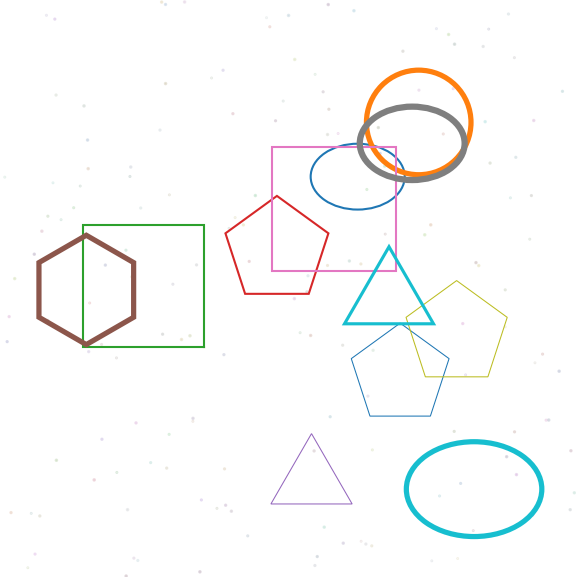[{"shape": "oval", "thickness": 1, "radius": 0.41, "center": [0.619, 0.693]}, {"shape": "pentagon", "thickness": 0.5, "radius": 0.45, "center": [0.693, 0.351]}, {"shape": "circle", "thickness": 2.5, "radius": 0.45, "center": [0.725, 0.787]}, {"shape": "square", "thickness": 1, "radius": 0.53, "center": [0.248, 0.504]}, {"shape": "pentagon", "thickness": 1, "radius": 0.47, "center": [0.48, 0.566]}, {"shape": "triangle", "thickness": 0.5, "radius": 0.41, "center": [0.539, 0.167]}, {"shape": "hexagon", "thickness": 2.5, "radius": 0.47, "center": [0.149, 0.497]}, {"shape": "square", "thickness": 1, "radius": 0.54, "center": [0.579, 0.637]}, {"shape": "oval", "thickness": 3, "radius": 0.45, "center": [0.714, 0.751]}, {"shape": "pentagon", "thickness": 0.5, "radius": 0.46, "center": [0.791, 0.421]}, {"shape": "triangle", "thickness": 1.5, "radius": 0.44, "center": [0.674, 0.483]}, {"shape": "oval", "thickness": 2.5, "radius": 0.59, "center": [0.821, 0.152]}]